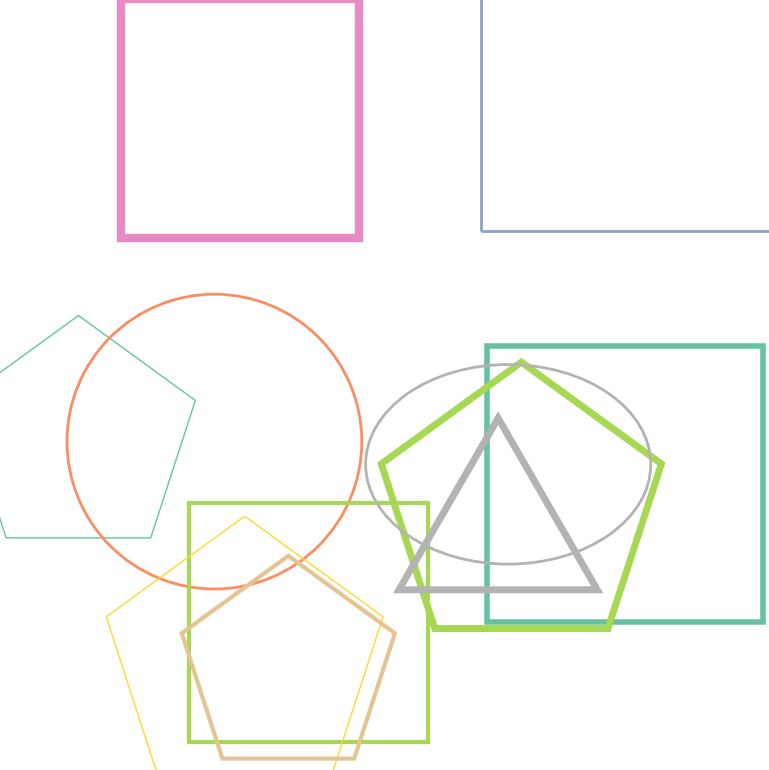[{"shape": "square", "thickness": 2, "radius": 0.89, "center": [0.812, 0.372]}, {"shape": "pentagon", "thickness": 0.5, "radius": 0.8, "center": [0.102, 0.431]}, {"shape": "circle", "thickness": 1, "radius": 0.96, "center": [0.278, 0.426]}, {"shape": "square", "thickness": 1, "radius": 0.95, "center": [0.814, 0.89]}, {"shape": "square", "thickness": 3, "radius": 0.77, "center": [0.312, 0.846]}, {"shape": "square", "thickness": 1.5, "radius": 0.78, "center": [0.4, 0.192]}, {"shape": "pentagon", "thickness": 2.5, "radius": 0.96, "center": [0.677, 0.338]}, {"shape": "pentagon", "thickness": 0.5, "radius": 0.95, "center": [0.318, 0.141]}, {"shape": "pentagon", "thickness": 1.5, "radius": 0.73, "center": [0.374, 0.133]}, {"shape": "triangle", "thickness": 2.5, "radius": 0.74, "center": [0.647, 0.308]}, {"shape": "oval", "thickness": 1, "radius": 0.93, "center": [0.66, 0.397]}]